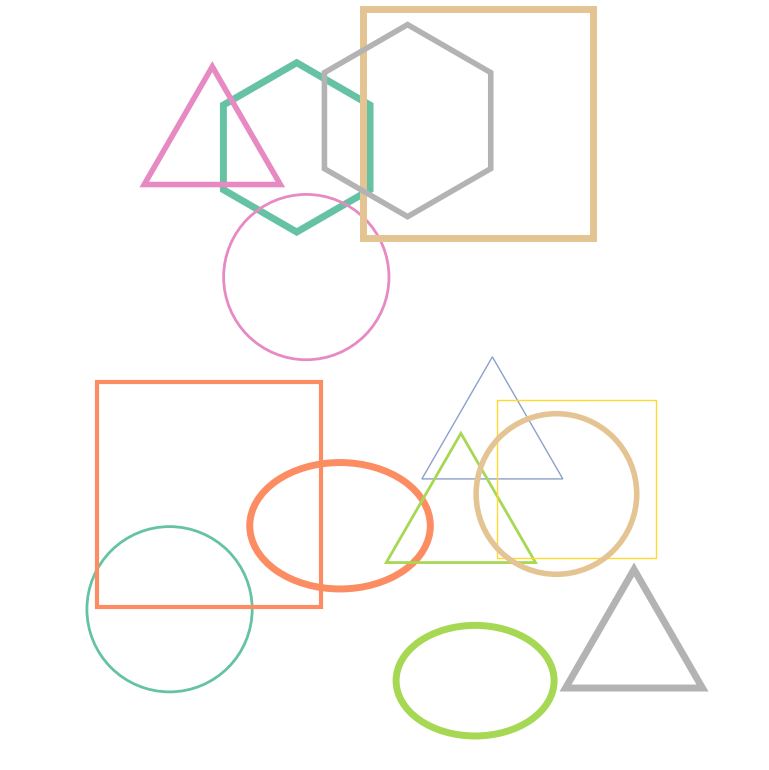[{"shape": "circle", "thickness": 1, "radius": 0.54, "center": [0.22, 0.209]}, {"shape": "hexagon", "thickness": 2.5, "radius": 0.55, "center": [0.385, 0.809]}, {"shape": "oval", "thickness": 2.5, "radius": 0.59, "center": [0.442, 0.317]}, {"shape": "square", "thickness": 1.5, "radius": 0.73, "center": [0.271, 0.358]}, {"shape": "triangle", "thickness": 0.5, "radius": 0.53, "center": [0.639, 0.431]}, {"shape": "circle", "thickness": 1, "radius": 0.54, "center": [0.398, 0.64]}, {"shape": "triangle", "thickness": 2, "radius": 0.51, "center": [0.276, 0.811]}, {"shape": "triangle", "thickness": 1, "radius": 0.56, "center": [0.599, 0.325]}, {"shape": "oval", "thickness": 2.5, "radius": 0.51, "center": [0.617, 0.116]}, {"shape": "square", "thickness": 0.5, "radius": 0.52, "center": [0.749, 0.378]}, {"shape": "square", "thickness": 2.5, "radius": 0.75, "center": [0.62, 0.84]}, {"shape": "circle", "thickness": 2, "radius": 0.52, "center": [0.723, 0.358]}, {"shape": "triangle", "thickness": 2.5, "radius": 0.51, "center": [0.823, 0.158]}, {"shape": "hexagon", "thickness": 2, "radius": 0.62, "center": [0.529, 0.843]}]